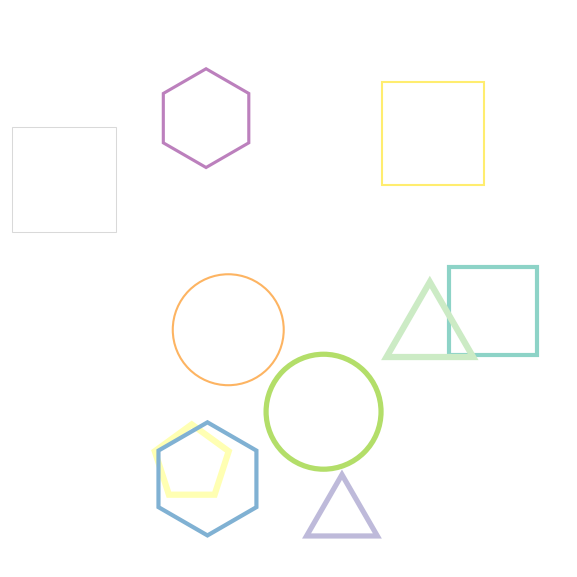[{"shape": "square", "thickness": 2, "radius": 0.38, "center": [0.853, 0.461]}, {"shape": "pentagon", "thickness": 3, "radius": 0.34, "center": [0.332, 0.197]}, {"shape": "triangle", "thickness": 2.5, "radius": 0.35, "center": [0.592, 0.106]}, {"shape": "hexagon", "thickness": 2, "radius": 0.49, "center": [0.359, 0.17]}, {"shape": "circle", "thickness": 1, "radius": 0.48, "center": [0.395, 0.428]}, {"shape": "circle", "thickness": 2.5, "radius": 0.5, "center": [0.56, 0.286]}, {"shape": "square", "thickness": 0.5, "radius": 0.45, "center": [0.111, 0.688]}, {"shape": "hexagon", "thickness": 1.5, "radius": 0.43, "center": [0.357, 0.795]}, {"shape": "triangle", "thickness": 3, "radius": 0.43, "center": [0.744, 0.424]}, {"shape": "square", "thickness": 1, "radius": 0.44, "center": [0.75, 0.768]}]